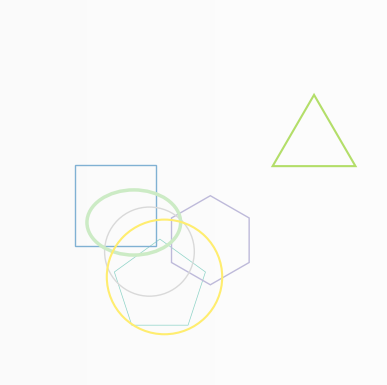[{"shape": "pentagon", "thickness": 0.5, "radius": 0.62, "center": [0.413, 0.255]}, {"shape": "hexagon", "thickness": 1, "radius": 0.58, "center": [0.543, 0.376]}, {"shape": "square", "thickness": 1, "radius": 0.53, "center": [0.298, 0.466]}, {"shape": "triangle", "thickness": 1.5, "radius": 0.62, "center": [0.81, 0.63]}, {"shape": "circle", "thickness": 1, "radius": 0.58, "center": [0.386, 0.346]}, {"shape": "oval", "thickness": 2.5, "radius": 0.6, "center": [0.345, 0.422]}, {"shape": "circle", "thickness": 1.5, "radius": 0.74, "center": [0.425, 0.281]}]